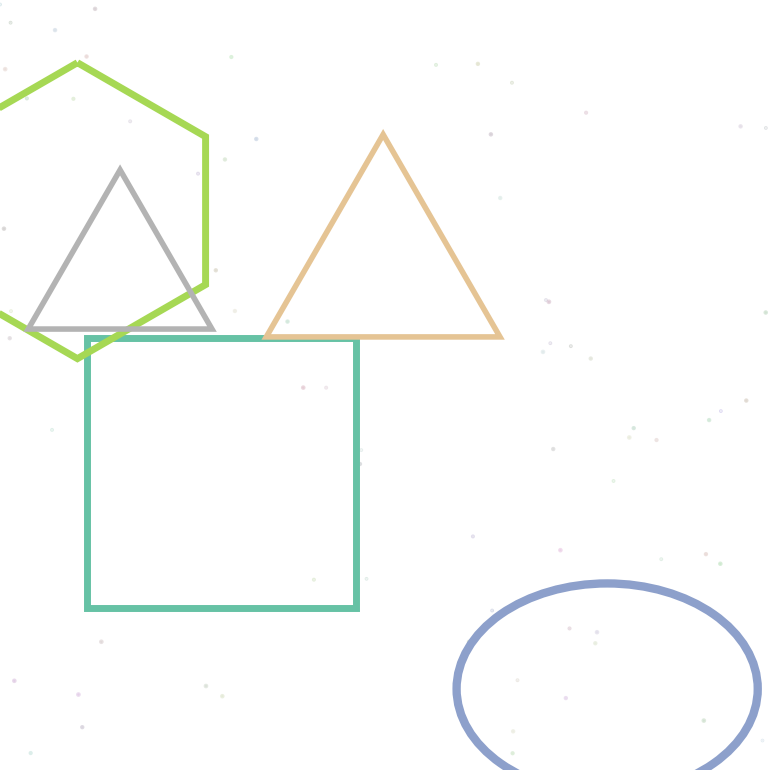[{"shape": "square", "thickness": 2.5, "radius": 0.87, "center": [0.288, 0.386]}, {"shape": "oval", "thickness": 3, "radius": 0.98, "center": [0.789, 0.105]}, {"shape": "hexagon", "thickness": 2.5, "radius": 0.96, "center": [0.101, 0.726]}, {"shape": "triangle", "thickness": 2, "radius": 0.88, "center": [0.498, 0.65]}, {"shape": "triangle", "thickness": 2, "radius": 0.69, "center": [0.156, 0.642]}]